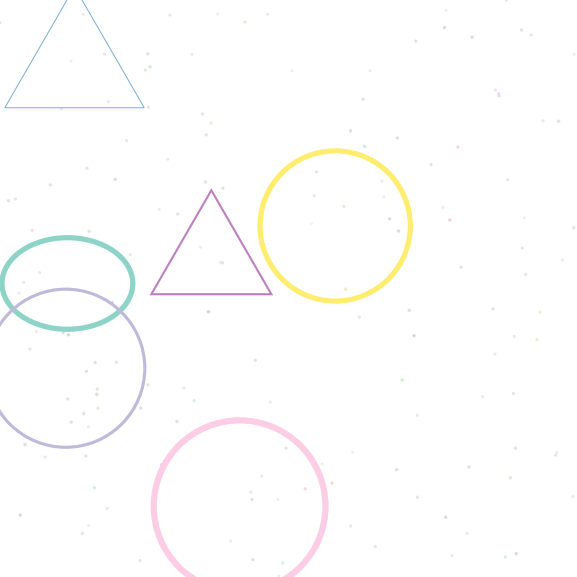[{"shape": "oval", "thickness": 2.5, "radius": 0.57, "center": [0.117, 0.508]}, {"shape": "circle", "thickness": 1.5, "radius": 0.68, "center": [0.114, 0.362]}, {"shape": "triangle", "thickness": 0.5, "radius": 0.7, "center": [0.129, 0.882]}, {"shape": "circle", "thickness": 3, "radius": 0.74, "center": [0.415, 0.123]}, {"shape": "triangle", "thickness": 1, "radius": 0.6, "center": [0.366, 0.55]}, {"shape": "circle", "thickness": 2.5, "radius": 0.65, "center": [0.58, 0.608]}]